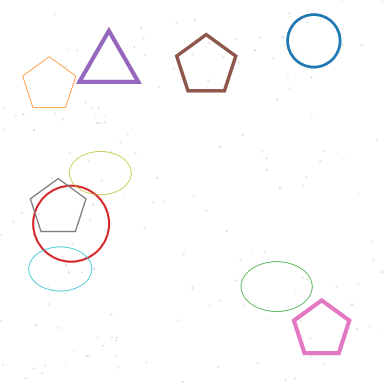[{"shape": "circle", "thickness": 2, "radius": 0.34, "center": [0.815, 0.894]}, {"shape": "pentagon", "thickness": 0.5, "radius": 0.36, "center": [0.128, 0.78]}, {"shape": "oval", "thickness": 0.5, "radius": 0.46, "center": [0.719, 0.256]}, {"shape": "circle", "thickness": 1.5, "radius": 0.49, "center": [0.185, 0.419]}, {"shape": "triangle", "thickness": 3, "radius": 0.44, "center": [0.283, 0.832]}, {"shape": "pentagon", "thickness": 2.5, "radius": 0.4, "center": [0.536, 0.829]}, {"shape": "pentagon", "thickness": 3, "radius": 0.38, "center": [0.835, 0.144]}, {"shape": "pentagon", "thickness": 1, "radius": 0.38, "center": [0.151, 0.46]}, {"shape": "oval", "thickness": 0.5, "radius": 0.4, "center": [0.261, 0.55]}, {"shape": "oval", "thickness": 0.5, "radius": 0.41, "center": [0.157, 0.301]}]